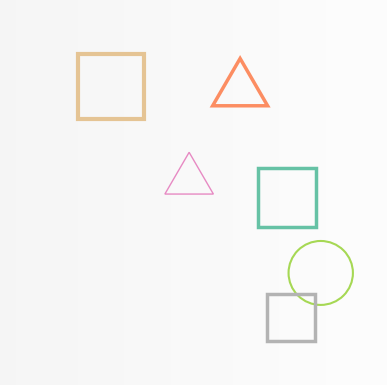[{"shape": "square", "thickness": 2.5, "radius": 0.38, "center": [0.74, 0.487]}, {"shape": "triangle", "thickness": 2.5, "radius": 0.41, "center": [0.62, 0.766]}, {"shape": "triangle", "thickness": 1, "radius": 0.36, "center": [0.488, 0.532]}, {"shape": "circle", "thickness": 1.5, "radius": 0.42, "center": [0.828, 0.291]}, {"shape": "square", "thickness": 3, "radius": 0.43, "center": [0.287, 0.776]}, {"shape": "square", "thickness": 2.5, "radius": 0.3, "center": [0.751, 0.175]}]